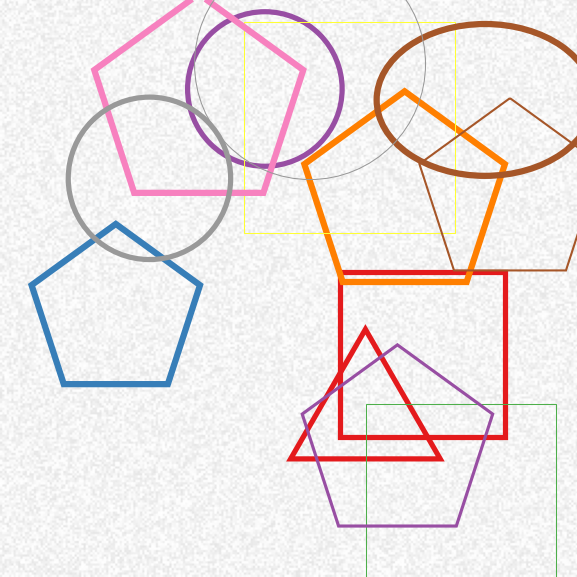[{"shape": "triangle", "thickness": 2.5, "radius": 0.75, "center": [0.633, 0.279]}, {"shape": "square", "thickness": 2.5, "radius": 0.72, "center": [0.731, 0.386]}, {"shape": "pentagon", "thickness": 3, "radius": 0.77, "center": [0.201, 0.458]}, {"shape": "square", "thickness": 0.5, "radius": 0.82, "center": [0.799, 0.135]}, {"shape": "pentagon", "thickness": 1.5, "radius": 0.87, "center": [0.688, 0.229]}, {"shape": "circle", "thickness": 2.5, "radius": 0.67, "center": [0.459, 0.845]}, {"shape": "pentagon", "thickness": 3, "radius": 0.91, "center": [0.701, 0.658]}, {"shape": "square", "thickness": 0.5, "radius": 0.91, "center": [0.605, 0.778]}, {"shape": "pentagon", "thickness": 1, "radius": 0.82, "center": [0.883, 0.664]}, {"shape": "oval", "thickness": 3, "radius": 0.94, "center": [0.84, 0.826]}, {"shape": "pentagon", "thickness": 3, "radius": 0.95, "center": [0.344, 0.819]}, {"shape": "circle", "thickness": 0.5, "radius": 1.0, "center": [0.537, 0.888]}, {"shape": "circle", "thickness": 2.5, "radius": 0.7, "center": [0.259, 0.69]}]